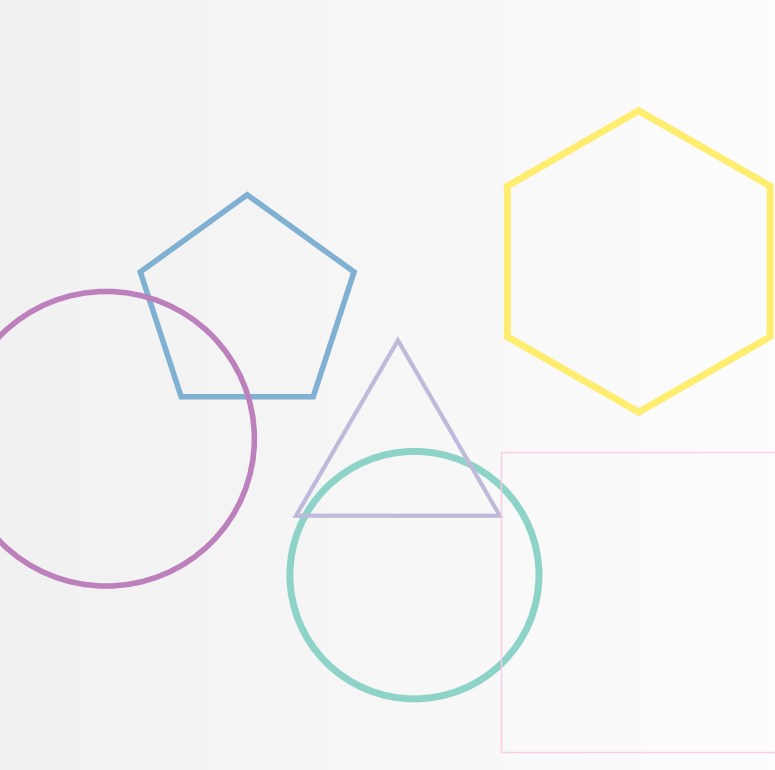[{"shape": "circle", "thickness": 2.5, "radius": 0.8, "center": [0.535, 0.253]}, {"shape": "triangle", "thickness": 1.5, "radius": 0.76, "center": [0.513, 0.406]}, {"shape": "pentagon", "thickness": 2, "radius": 0.72, "center": [0.319, 0.602]}, {"shape": "square", "thickness": 0.5, "radius": 0.97, "center": [0.841, 0.218]}, {"shape": "circle", "thickness": 2, "radius": 0.96, "center": [0.137, 0.43]}, {"shape": "hexagon", "thickness": 2.5, "radius": 0.98, "center": [0.824, 0.66]}]